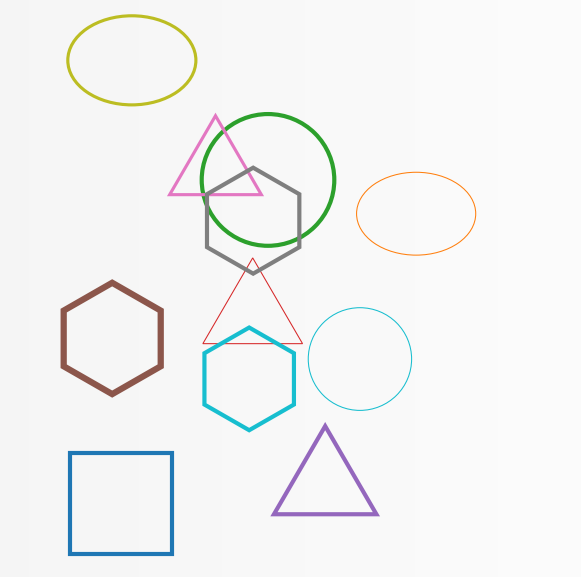[{"shape": "square", "thickness": 2, "radius": 0.44, "center": [0.208, 0.127]}, {"shape": "oval", "thickness": 0.5, "radius": 0.51, "center": [0.716, 0.629]}, {"shape": "circle", "thickness": 2, "radius": 0.57, "center": [0.461, 0.688]}, {"shape": "triangle", "thickness": 0.5, "radius": 0.5, "center": [0.435, 0.454]}, {"shape": "triangle", "thickness": 2, "radius": 0.51, "center": [0.559, 0.16]}, {"shape": "hexagon", "thickness": 3, "radius": 0.48, "center": [0.193, 0.413]}, {"shape": "triangle", "thickness": 1.5, "radius": 0.46, "center": [0.371, 0.708]}, {"shape": "hexagon", "thickness": 2, "radius": 0.46, "center": [0.436, 0.617]}, {"shape": "oval", "thickness": 1.5, "radius": 0.55, "center": [0.227, 0.895]}, {"shape": "circle", "thickness": 0.5, "radius": 0.44, "center": [0.619, 0.377]}, {"shape": "hexagon", "thickness": 2, "radius": 0.44, "center": [0.429, 0.343]}]